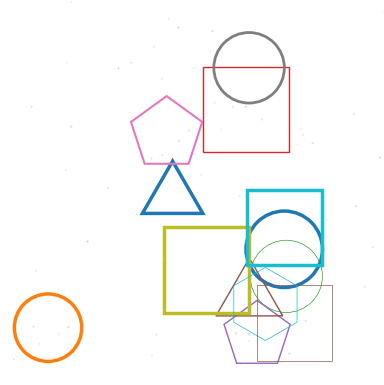[{"shape": "triangle", "thickness": 2.5, "radius": 0.45, "center": [0.448, 0.491]}, {"shape": "circle", "thickness": 2.5, "radius": 0.5, "center": [0.738, 0.352]}, {"shape": "circle", "thickness": 2.5, "radius": 0.44, "center": [0.125, 0.149]}, {"shape": "circle", "thickness": 0.5, "radius": 0.47, "center": [0.744, 0.282]}, {"shape": "square", "thickness": 1, "radius": 0.55, "center": [0.639, 0.716]}, {"shape": "pentagon", "thickness": 1, "radius": 0.45, "center": [0.668, 0.129]}, {"shape": "triangle", "thickness": 1, "radius": 0.5, "center": [0.648, 0.23]}, {"shape": "square", "thickness": 0.5, "radius": 0.49, "center": [0.764, 0.161]}, {"shape": "pentagon", "thickness": 1.5, "radius": 0.49, "center": [0.433, 0.653]}, {"shape": "circle", "thickness": 2, "radius": 0.46, "center": [0.647, 0.824]}, {"shape": "square", "thickness": 2.5, "radius": 0.56, "center": [0.536, 0.299]}, {"shape": "square", "thickness": 2.5, "radius": 0.48, "center": [0.738, 0.41]}, {"shape": "hexagon", "thickness": 0.5, "radius": 0.47, "center": [0.689, 0.21]}]